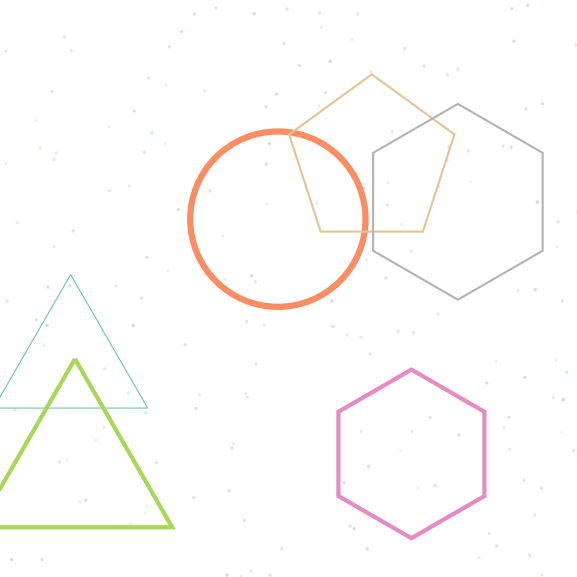[{"shape": "triangle", "thickness": 0.5, "radius": 0.77, "center": [0.122, 0.37]}, {"shape": "circle", "thickness": 3, "radius": 0.76, "center": [0.481, 0.62]}, {"shape": "hexagon", "thickness": 2, "radius": 0.73, "center": [0.712, 0.213]}, {"shape": "triangle", "thickness": 2, "radius": 0.97, "center": [0.13, 0.183]}, {"shape": "pentagon", "thickness": 1, "radius": 0.75, "center": [0.644, 0.72]}, {"shape": "hexagon", "thickness": 1, "radius": 0.85, "center": [0.793, 0.65]}]